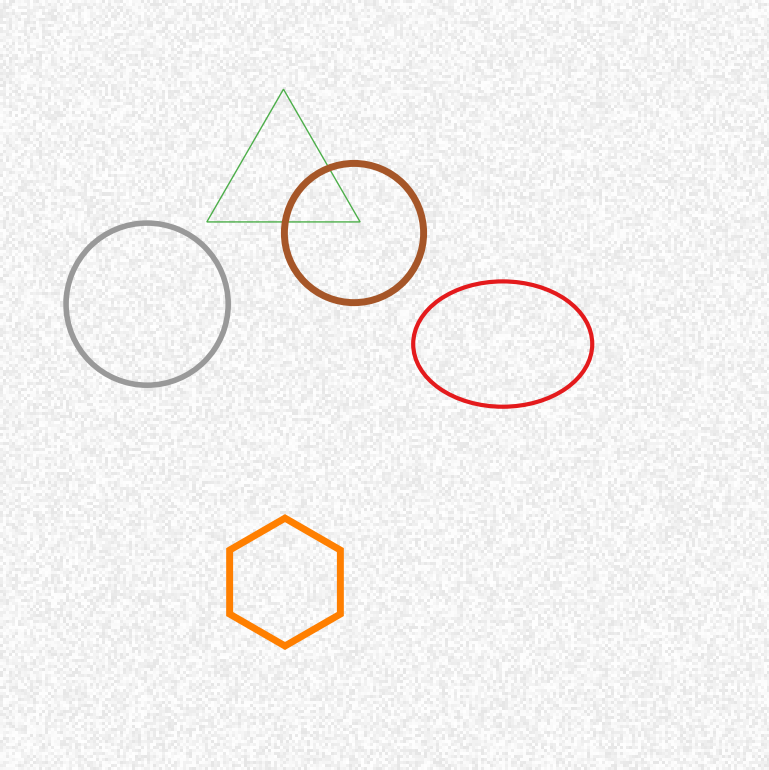[{"shape": "oval", "thickness": 1.5, "radius": 0.58, "center": [0.653, 0.553]}, {"shape": "triangle", "thickness": 0.5, "radius": 0.57, "center": [0.368, 0.769]}, {"shape": "hexagon", "thickness": 2.5, "radius": 0.42, "center": [0.37, 0.244]}, {"shape": "circle", "thickness": 2.5, "radius": 0.45, "center": [0.46, 0.697]}, {"shape": "circle", "thickness": 2, "radius": 0.53, "center": [0.191, 0.605]}]